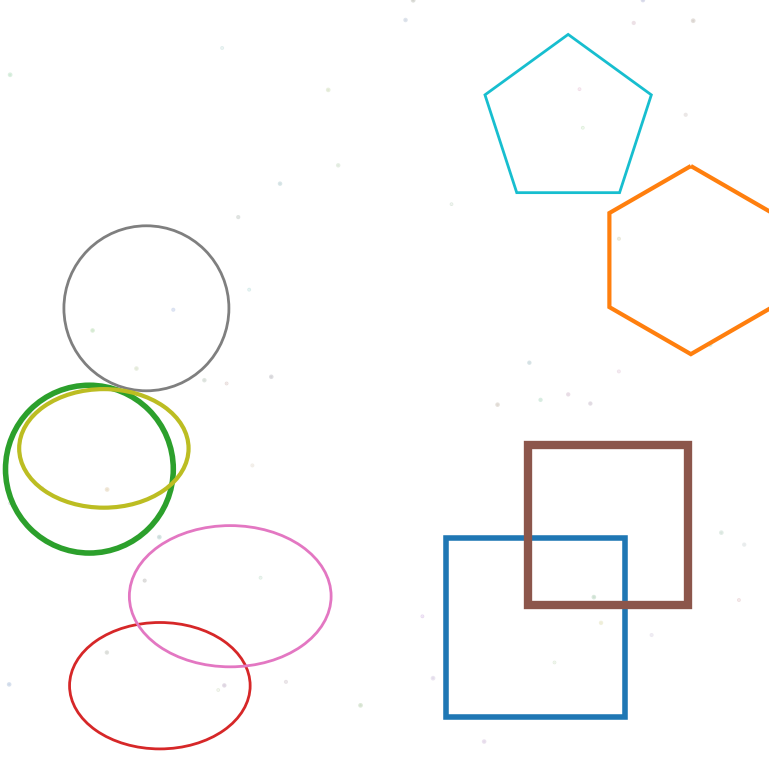[{"shape": "square", "thickness": 2, "radius": 0.58, "center": [0.696, 0.185]}, {"shape": "hexagon", "thickness": 1.5, "radius": 0.61, "center": [0.897, 0.662]}, {"shape": "circle", "thickness": 2, "radius": 0.54, "center": [0.116, 0.391]}, {"shape": "oval", "thickness": 1, "radius": 0.59, "center": [0.208, 0.109]}, {"shape": "square", "thickness": 3, "radius": 0.52, "center": [0.789, 0.318]}, {"shape": "oval", "thickness": 1, "radius": 0.66, "center": [0.299, 0.226]}, {"shape": "circle", "thickness": 1, "radius": 0.54, "center": [0.19, 0.6]}, {"shape": "oval", "thickness": 1.5, "radius": 0.55, "center": [0.135, 0.418]}, {"shape": "pentagon", "thickness": 1, "radius": 0.57, "center": [0.738, 0.842]}]